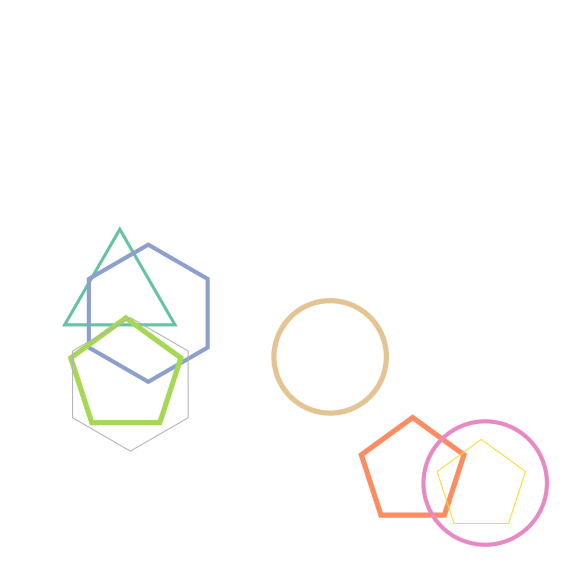[{"shape": "triangle", "thickness": 1.5, "radius": 0.55, "center": [0.207, 0.492]}, {"shape": "pentagon", "thickness": 2.5, "radius": 0.47, "center": [0.715, 0.183]}, {"shape": "hexagon", "thickness": 2, "radius": 0.59, "center": [0.257, 0.457]}, {"shape": "circle", "thickness": 2, "radius": 0.53, "center": [0.84, 0.163]}, {"shape": "pentagon", "thickness": 2.5, "radius": 0.5, "center": [0.218, 0.348]}, {"shape": "pentagon", "thickness": 0.5, "radius": 0.4, "center": [0.833, 0.158]}, {"shape": "circle", "thickness": 2.5, "radius": 0.49, "center": [0.572, 0.381]}, {"shape": "hexagon", "thickness": 0.5, "radius": 0.58, "center": [0.226, 0.334]}]